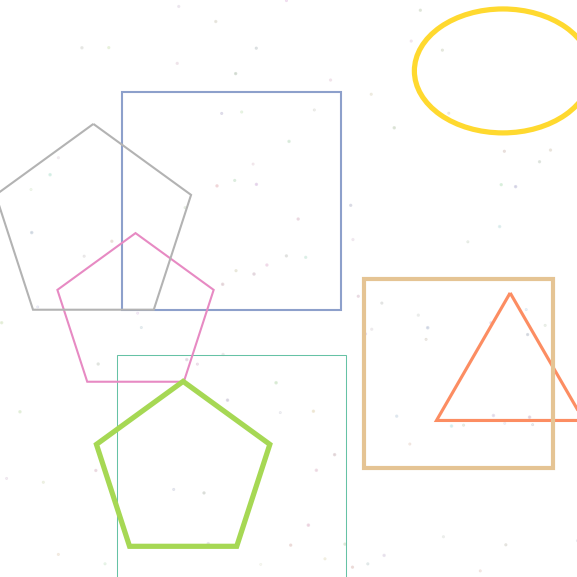[{"shape": "square", "thickness": 0.5, "radius": 0.99, "center": [0.401, 0.187]}, {"shape": "triangle", "thickness": 1.5, "radius": 0.74, "center": [0.883, 0.345]}, {"shape": "square", "thickness": 1, "radius": 0.94, "center": [0.401, 0.65]}, {"shape": "pentagon", "thickness": 1, "radius": 0.71, "center": [0.235, 0.453]}, {"shape": "pentagon", "thickness": 2.5, "radius": 0.79, "center": [0.317, 0.181]}, {"shape": "oval", "thickness": 2.5, "radius": 0.77, "center": [0.871, 0.876]}, {"shape": "square", "thickness": 2, "radius": 0.82, "center": [0.793, 0.352]}, {"shape": "pentagon", "thickness": 1, "radius": 0.89, "center": [0.162, 0.607]}]